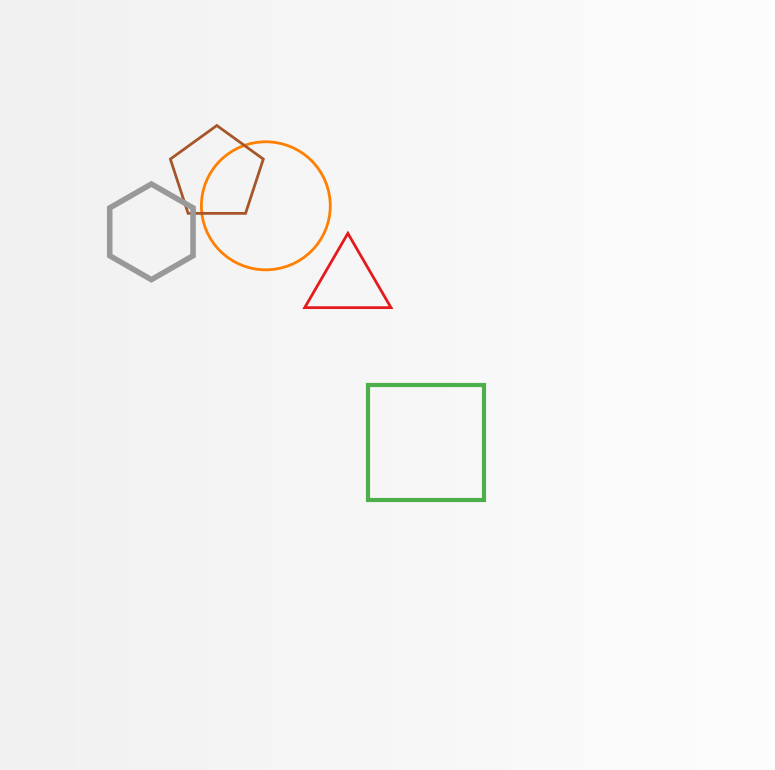[{"shape": "triangle", "thickness": 1, "radius": 0.32, "center": [0.449, 0.633]}, {"shape": "square", "thickness": 1.5, "radius": 0.37, "center": [0.55, 0.425]}, {"shape": "circle", "thickness": 1, "radius": 0.42, "center": [0.343, 0.733]}, {"shape": "pentagon", "thickness": 1, "radius": 0.32, "center": [0.28, 0.774]}, {"shape": "hexagon", "thickness": 2, "radius": 0.31, "center": [0.195, 0.699]}]